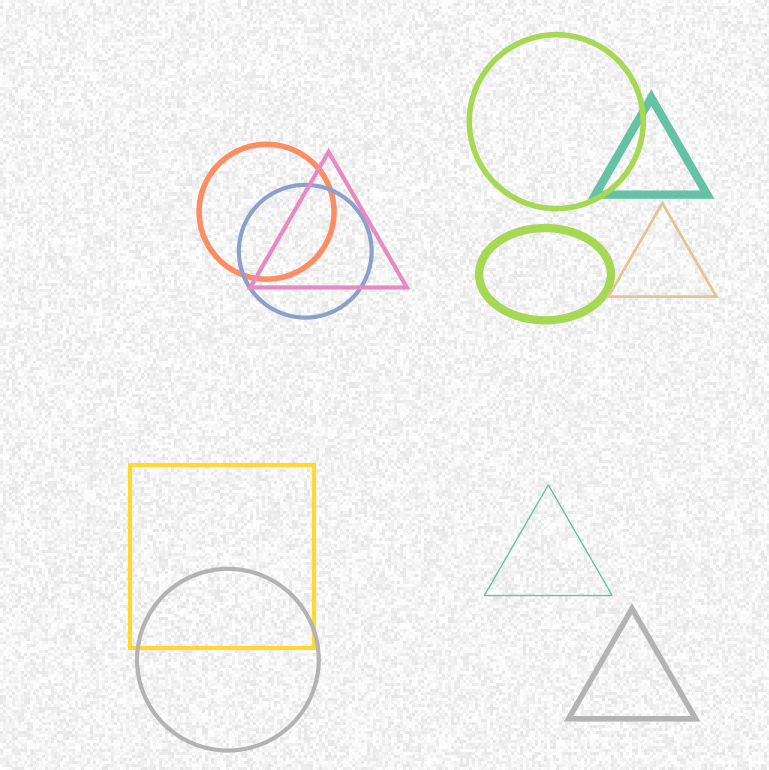[{"shape": "triangle", "thickness": 0.5, "radius": 0.48, "center": [0.712, 0.274]}, {"shape": "triangle", "thickness": 3, "radius": 0.42, "center": [0.846, 0.789]}, {"shape": "circle", "thickness": 2, "radius": 0.44, "center": [0.346, 0.725]}, {"shape": "circle", "thickness": 1.5, "radius": 0.43, "center": [0.396, 0.674]}, {"shape": "triangle", "thickness": 1.5, "radius": 0.59, "center": [0.427, 0.685]}, {"shape": "oval", "thickness": 3, "radius": 0.43, "center": [0.708, 0.644]}, {"shape": "circle", "thickness": 2, "radius": 0.56, "center": [0.722, 0.842]}, {"shape": "square", "thickness": 1.5, "radius": 0.6, "center": [0.288, 0.277]}, {"shape": "triangle", "thickness": 1, "radius": 0.41, "center": [0.86, 0.655]}, {"shape": "circle", "thickness": 1.5, "radius": 0.59, "center": [0.296, 0.143]}, {"shape": "triangle", "thickness": 2, "radius": 0.48, "center": [0.821, 0.114]}]